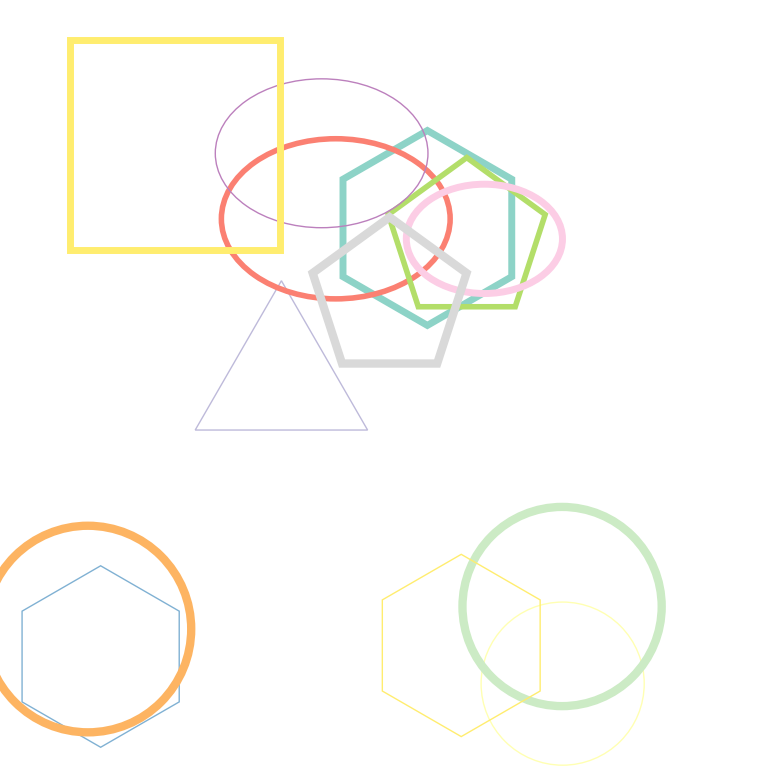[{"shape": "hexagon", "thickness": 2.5, "radius": 0.63, "center": [0.555, 0.704]}, {"shape": "circle", "thickness": 0.5, "radius": 0.53, "center": [0.731, 0.112]}, {"shape": "triangle", "thickness": 0.5, "radius": 0.65, "center": [0.365, 0.506]}, {"shape": "oval", "thickness": 2, "radius": 0.74, "center": [0.436, 0.716]}, {"shape": "hexagon", "thickness": 0.5, "radius": 0.59, "center": [0.131, 0.147]}, {"shape": "circle", "thickness": 3, "radius": 0.67, "center": [0.114, 0.183]}, {"shape": "pentagon", "thickness": 2, "radius": 0.54, "center": [0.606, 0.688]}, {"shape": "oval", "thickness": 2.5, "radius": 0.51, "center": [0.629, 0.69]}, {"shape": "pentagon", "thickness": 3, "radius": 0.53, "center": [0.506, 0.613]}, {"shape": "oval", "thickness": 0.5, "radius": 0.69, "center": [0.418, 0.801]}, {"shape": "circle", "thickness": 3, "radius": 0.65, "center": [0.73, 0.212]}, {"shape": "square", "thickness": 2.5, "radius": 0.68, "center": [0.227, 0.812]}, {"shape": "hexagon", "thickness": 0.5, "radius": 0.59, "center": [0.599, 0.162]}]